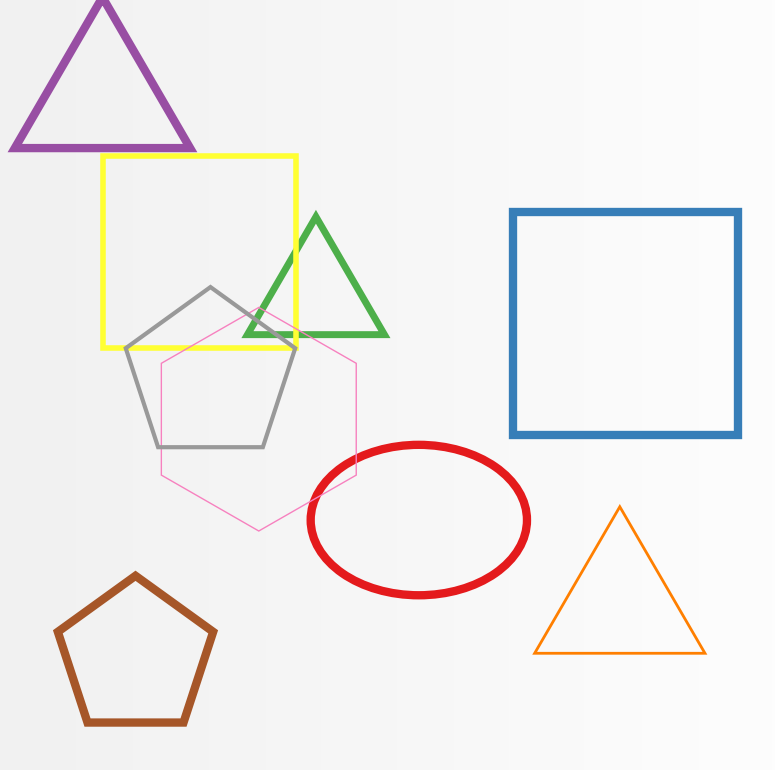[{"shape": "oval", "thickness": 3, "radius": 0.7, "center": [0.54, 0.325]}, {"shape": "square", "thickness": 3, "radius": 0.73, "center": [0.807, 0.58]}, {"shape": "triangle", "thickness": 2.5, "radius": 0.51, "center": [0.408, 0.616]}, {"shape": "triangle", "thickness": 3, "radius": 0.65, "center": [0.132, 0.873]}, {"shape": "triangle", "thickness": 1, "radius": 0.63, "center": [0.8, 0.215]}, {"shape": "square", "thickness": 2, "radius": 0.62, "center": [0.258, 0.672]}, {"shape": "pentagon", "thickness": 3, "radius": 0.53, "center": [0.175, 0.147]}, {"shape": "hexagon", "thickness": 0.5, "radius": 0.73, "center": [0.334, 0.456]}, {"shape": "pentagon", "thickness": 1.5, "radius": 0.57, "center": [0.272, 0.512]}]